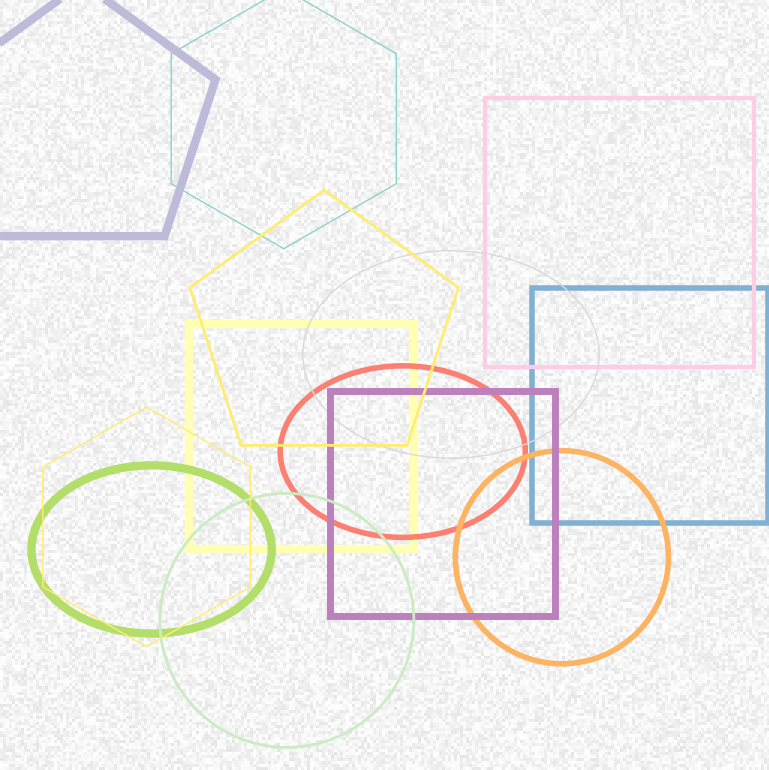[{"shape": "hexagon", "thickness": 0.5, "radius": 0.84, "center": [0.369, 0.846]}, {"shape": "square", "thickness": 3, "radius": 0.73, "center": [0.391, 0.433]}, {"shape": "pentagon", "thickness": 3, "radius": 0.91, "center": [0.107, 0.84]}, {"shape": "oval", "thickness": 2, "radius": 0.8, "center": [0.523, 0.413]}, {"shape": "square", "thickness": 2, "radius": 0.76, "center": [0.844, 0.473]}, {"shape": "circle", "thickness": 2, "radius": 0.69, "center": [0.73, 0.276]}, {"shape": "oval", "thickness": 3, "radius": 0.78, "center": [0.197, 0.286]}, {"shape": "square", "thickness": 1.5, "radius": 0.87, "center": [0.804, 0.697]}, {"shape": "oval", "thickness": 0.5, "radius": 0.96, "center": [0.586, 0.54]}, {"shape": "square", "thickness": 2.5, "radius": 0.73, "center": [0.574, 0.346]}, {"shape": "circle", "thickness": 1, "radius": 0.82, "center": [0.373, 0.194]}, {"shape": "hexagon", "thickness": 0.5, "radius": 0.78, "center": [0.19, 0.316]}, {"shape": "pentagon", "thickness": 1, "radius": 0.92, "center": [0.421, 0.57]}]